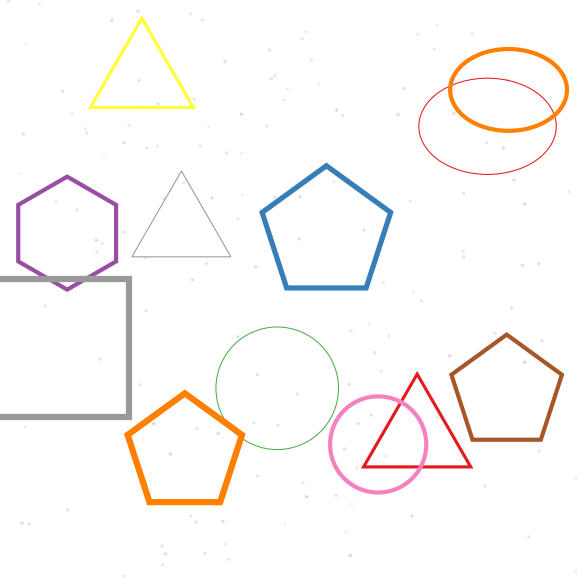[{"shape": "oval", "thickness": 0.5, "radius": 0.59, "center": [0.844, 0.78]}, {"shape": "triangle", "thickness": 1.5, "radius": 0.54, "center": [0.722, 0.244]}, {"shape": "pentagon", "thickness": 2.5, "radius": 0.59, "center": [0.565, 0.595]}, {"shape": "circle", "thickness": 0.5, "radius": 0.53, "center": [0.48, 0.327]}, {"shape": "hexagon", "thickness": 2, "radius": 0.49, "center": [0.116, 0.595]}, {"shape": "oval", "thickness": 2, "radius": 0.51, "center": [0.881, 0.843]}, {"shape": "pentagon", "thickness": 3, "radius": 0.52, "center": [0.32, 0.214]}, {"shape": "triangle", "thickness": 1.5, "radius": 0.51, "center": [0.246, 0.864]}, {"shape": "pentagon", "thickness": 2, "radius": 0.5, "center": [0.877, 0.319]}, {"shape": "circle", "thickness": 2, "radius": 0.42, "center": [0.655, 0.23]}, {"shape": "square", "thickness": 3, "radius": 0.6, "center": [0.103, 0.397]}, {"shape": "triangle", "thickness": 0.5, "radius": 0.5, "center": [0.314, 0.604]}]